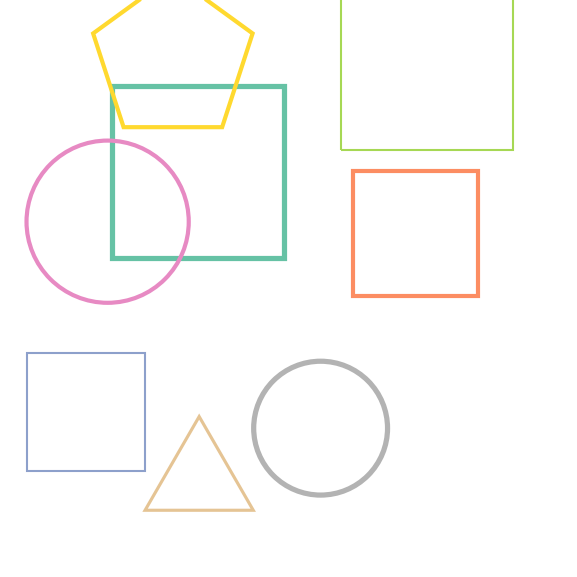[{"shape": "square", "thickness": 2.5, "radius": 0.74, "center": [0.343, 0.702]}, {"shape": "square", "thickness": 2, "radius": 0.54, "center": [0.72, 0.595]}, {"shape": "square", "thickness": 1, "radius": 0.51, "center": [0.149, 0.285]}, {"shape": "circle", "thickness": 2, "radius": 0.7, "center": [0.186, 0.615]}, {"shape": "square", "thickness": 1, "radius": 0.74, "center": [0.739, 0.888]}, {"shape": "pentagon", "thickness": 2, "radius": 0.73, "center": [0.299, 0.896]}, {"shape": "triangle", "thickness": 1.5, "radius": 0.54, "center": [0.345, 0.17]}, {"shape": "circle", "thickness": 2.5, "radius": 0.58, "center": [0.555, 0.258]}]